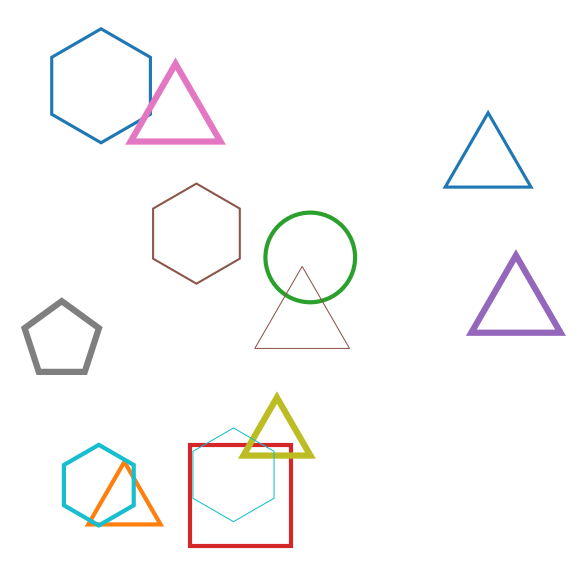[{"shape": "triangle", "thickness": 1.5, "radius": 0.43, "center": [0.845, 0.718]}, {"shape": "hexagon", "thickness": 1.5, "radius": 0.49, "center": [0.175, 0.851]}, {"shape": "triangle", "thickness": 2, "radius": 0.36, "center": [0.215, 0.127]}, {"shape": "circle", "thickness": 2, "radius": 0.39, "center": [0.537, 0.553]}, {"shape": "square", "thickness": 2, "radius": 0.44, "center": [0.417, 0.141]}, {"shape": "triangle", "thickness": 3, "radius": 0.45, "center": [0.893, 0.468]}, {"shape": "triangle", "thickness": 0.5, "radius": 0.47, "center": [0.523, 0.443]}, {"shape": "hexagon", "thickness": 1, "radius": 0.43, "center": [0.34, 0.595]}, {"shape": "triangle", "thickness": 3, "radius": 0.45, "center": [0.304, 0.799]}, {"shape": "pentagon", "thickness": 3, "radius": 0.34, "center": [0.107, 0.41]}, {"shape": "triangle", "thickness": 3, "radius": 0.33, "center": [0.48, 0.244]}, {"shape": "hexagon", "thickness": 0.5, "radius": 0.41, "center": [0.404, 0.177]}, {"shape": "hexagon", "thickness": 2, "radius": 0.35, "center": [0.171, 0.159]}]